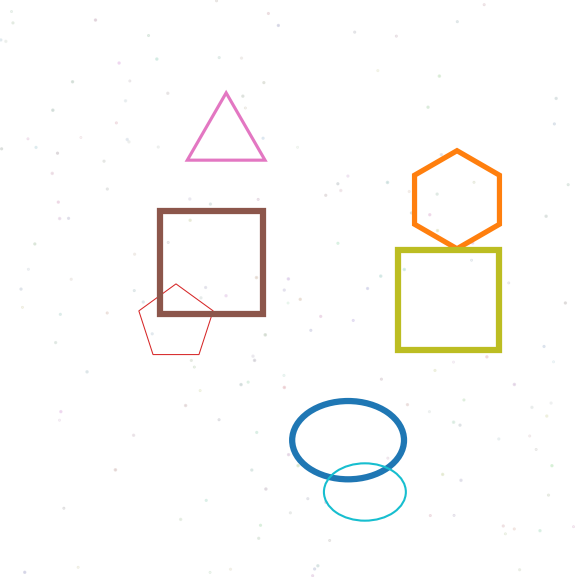[{"shape": "oval", "thickness": 3, "radius": 0.48, "center": [0.603, 0.237]}, {"shape": "hexagon", "thickness": 2.5, "radius": 0.42, "center": [0.791, 0.653]}, {"shape": "pentagon", "thickness": 0.5, "radius": 0.34, "center": [0.305, 0.44]}, {"shape": "square", "thickness": 3, "radius": 0.45, "center": [0.366, 0.544]}, {"shape": "triangle", "thickness": 1.5, "radius": 0.39, "center": [0.392, 0.761]}, {"shape": "square", "thickness": 3, "radius": 0.43, "center": [0.776, 0.48]}, {"shape": "oval", "thickness": 1, "radius": 0.35, "center": [0.632, 0.147]}]